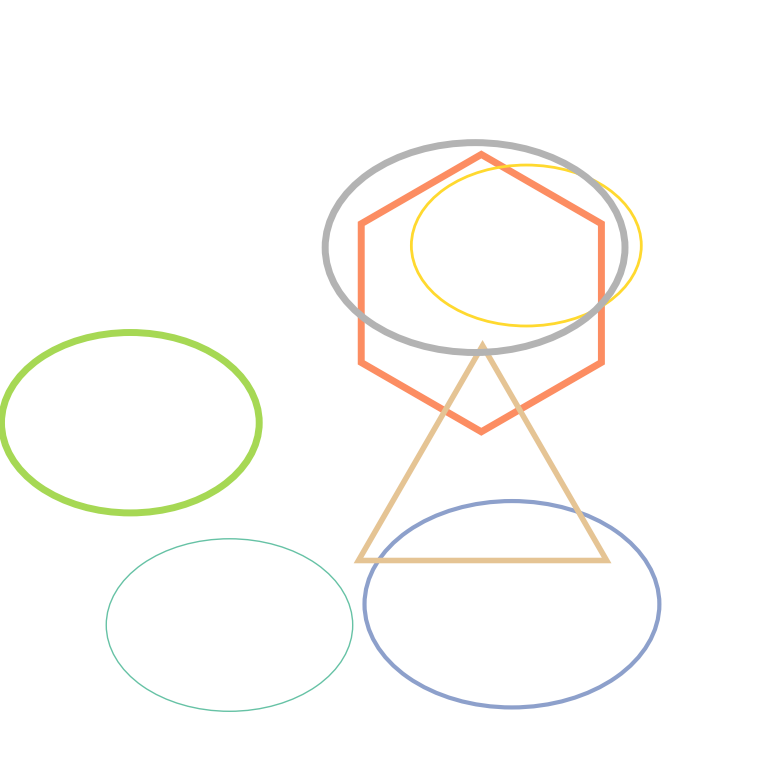[{"shape": "oval", "thickness": 0.5, "radius": 0.8, "center": [0.298, 0.188]}, {"shape": "hexagon", "thickness": 2.5, "radius": 0.9, "center": [0.625, 0.619]}, {"shape": "oval", "thickness": 1.5, "radius": 0.96, "center": [0.665, 0.215]}, {"shape": "oval", "thickness": 2.5, "radius": 0.84, "center": [0.169, 0.451]}, {"shape": "oval", "thickness": 1, "radius": 0.75, "center": [0.684, 0.681]}, {"shape": "triangle", "thickness": 2, "radius": 0.93, "center": [0.627, 0.365]}, {"shape": "oval", "thickness": 2.5, "radius": 0.97, "center": [0.617, 0.678]}]